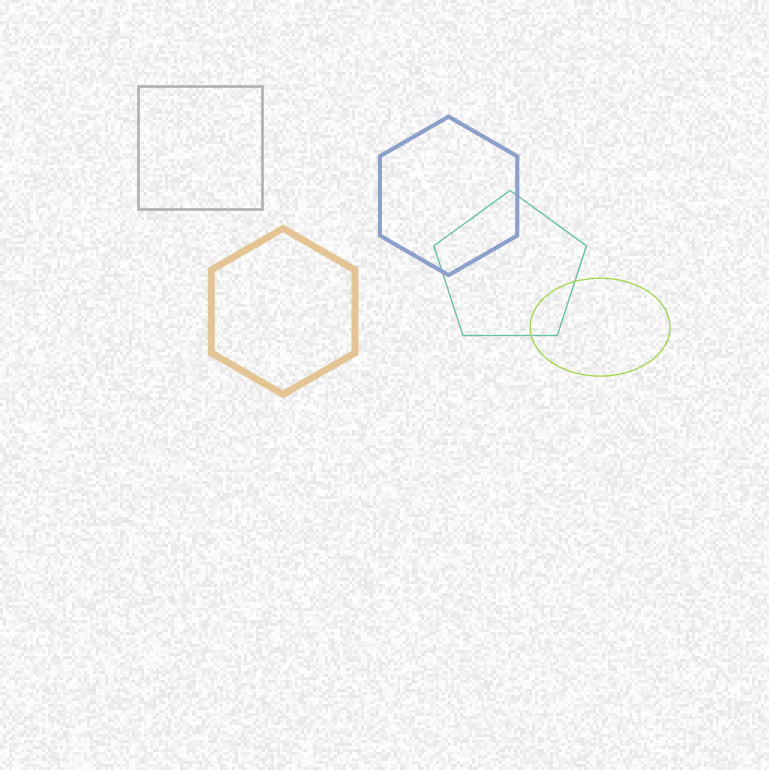[{"shape": "pentagon", "thickness": 0.5, "radius": 0.52, "center": [0.662, 0.649]}, {"shape": "hexagon", "thickness": 1.5, "radius": 0.51, "center": [0.583, 0.746]}, {"shape": "oval", "thickness": 0.5, "radius": 0.45, "center": [0.779, 0.575]}, {"shape": "hexagon", "thickness": 2.5, "radius": 0.54, "center": [0.368, 0.596]}, {"shape": "square", "thickness": 1, "radius": 0.4, "center": [0.26, 0.808]}]